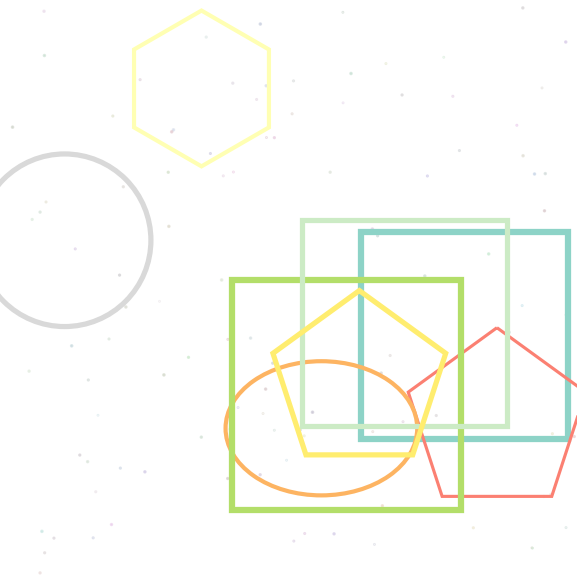[{"shape": "square", "thickness": 3, "radius": 0.89, "center": [0.805, 0.418]}, {"shape": "hexagon", "thickness": 2, "radius": 0.67, "center": [0.349, 0.846]}, {"shape": "pentagon", "thickness": 1.5, "radius": 0.81, "center": [0.86, 0.27]}, {"shape": "oval", "thickness": 2, "radius": 0.83, "center": [0.557, 0.257]}, {"shape": "square", "thickness": 3, "radius": 0.99, "center": [0.6, 0.315]}, {"shape": "circle", "thickness": 2.5, "radius": 0.75, "center": [0.112, 0.583]}, {"shape": "square", "thickness": 2.5, "radius": 0.89, "center": [0.7, 0.44]}, {"shape": "pentagon", "thickness": 2.5, "radius": 0.79, "center": [0.622, 0.339]}]